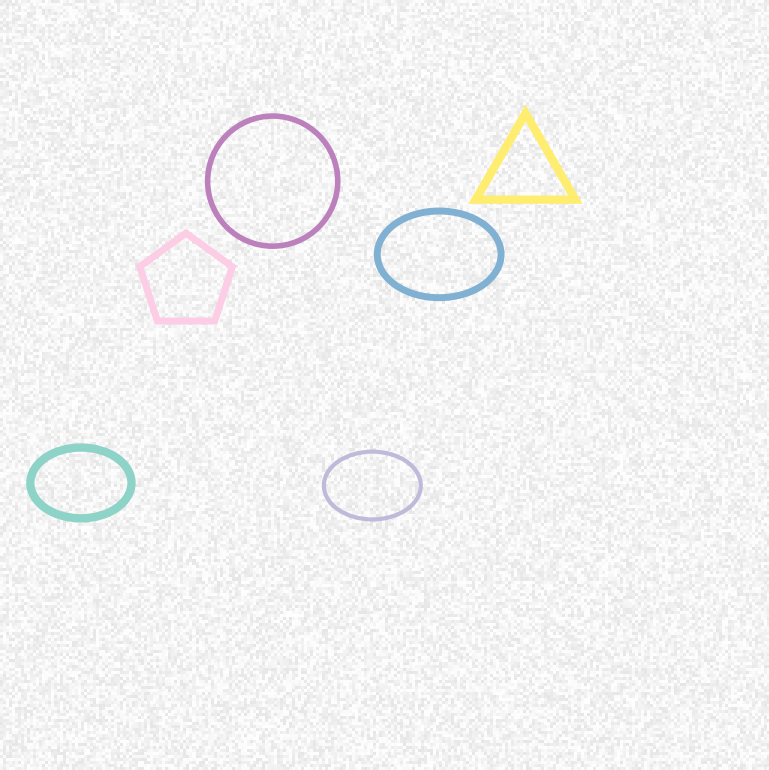[{"shape": "oval", "thickness": 3, "radius": 0.33, "center": [0.105, 0.373]}, {"shape": "oval", "thickness": 1.5, "radius": 0.31, "center": [0.484, 0.369]}, {"shape": "oval", "thickness": 2.5, "radius": 0.4, "center": [0.57, 0.67]}, {"shape": "pentagon", "thickness": 2.5, "radius": 0.32, "center": [0.242, 0.634]}, {"shape": "circle", "thickness": 2, "radius": 0.42, "center": [0.354, 0.765]}, {"shape": "triangle", "thickness": 3, "radius": 0.37, "center": [0.682, 0.778]}]